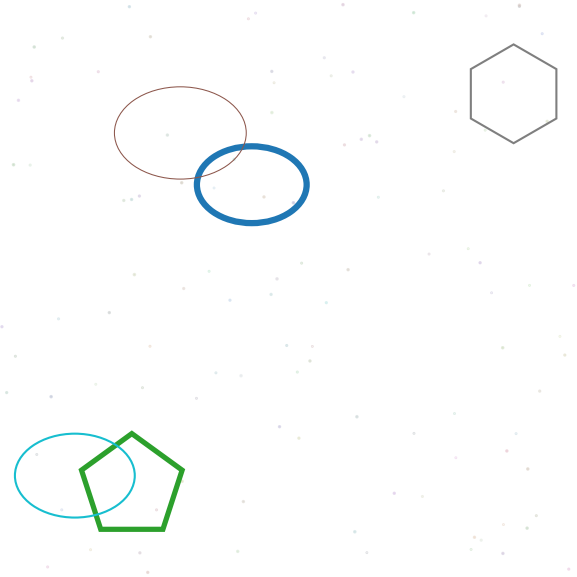[{"shape": "oval", "thickness": 3, "radius": 0.48, "center": [0.436, 0.679]}, {"shape": "pentagon", "thickness": 2.5, "radius": 0.46, "center": [0.228, 0.157]}, {"shape": "oval", "thickness": 0.5, "radius": 0.57, "center": [0.312, 0.769]}, {"shape": "hexagon", "thickness": 1, "radius": 0.43, "center": [0.889, 0.837]}, {"shape": "oval", "thickness": 1, "radius": 0.52, "center": [0.13, 0.176]}]